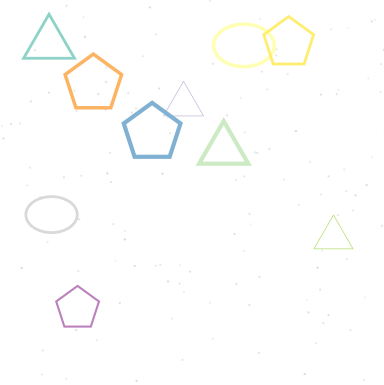[{"shape": "triangle", "thickness": 2, "radius": 0.38, "center": [0.127, 0.887]}, {"shape": "oval", "thickness": 2.5, "radius": 0.39, "center": [0.633, 0.882]}, {"shape": "triangle", "thickness": 0.5, "radius": 0.3, "center": [0.477, 0.729]}, {"shape": "pentagon", "thickness": 3, "radius": 0.39, "center": [0.395, 0.655]}, {"shape": "pentagon", "thickness": 2.5, "radius": 0.39, "center": [0.242, 0.782]}, {"shape": "triangle", "thickness": 0.5, "radius": 0.29, "center": [0.866, 0.383]}, {"shape": "oval", "thickness": 2, "radius": 0.33, "center": [0.134, 0.443]}, {"shape": "pentagon", "thickness": 1.5, "radius": 0.29, "center": [0.202, 0.199]}, {"shape": "triangle", "thickness": 3, "radius": 0.37, "center": [0.581, 0.612]}, {"shape": "pentagon", "thickness": 2, "radius": 0.34, "center": [0.75, 0.889]}]